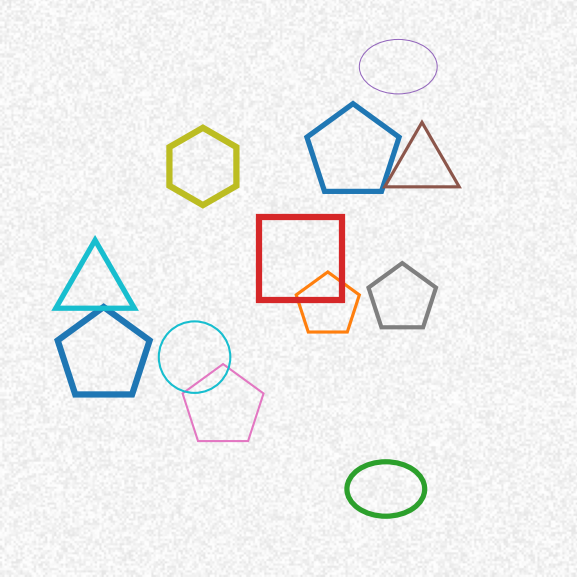[{"shape": "pentagon", "thickness": 2.5, "radius": 0.42, "center": [0.611, 0.736]}, {"shape": "pentagon", "thickness": 3, "radius": 0.42, "center": [0.179, 0.384]}, {"shape": "pentagon", "thickness": 1.5, "radius": 0.29, "center": [0.568, 0.471]}, {"shape": "oval", "thickness": 2.5, "radius": 0.34, "center": [0.668, 0.152]}, {"shape": "square", "thickness": 3, "radius": 0.36, "center": [0.521, 0.552]}, {"shape": "oval", "thickness": 0.5, "radius": 0.34, "center": [0.69, 0.884]}, {"shape": "triangle", "thickness": 1.5, "radius": 0.37, "center": [0.731, 0.713]}, {"shape": "pentagon", "thickness": 1, "radius": 0.37, "center": [0.386, 0.295]}, {"shape": "pentagon", "thickness": 2, "radius": 0.31, "center": [0.697, 0.482]}, {"shape": "hexagon", "thickness": 3, "radius": 0.33, "center": [0.351, 0.711]}, {"shape": "triangle", "thickness": 2.5, "radius": 0.39, "center": [0.165, 0.505]}, {"shape": "circle", "thickness": 1, "radius": 0.31, "center": [0.337, 0.381]}]